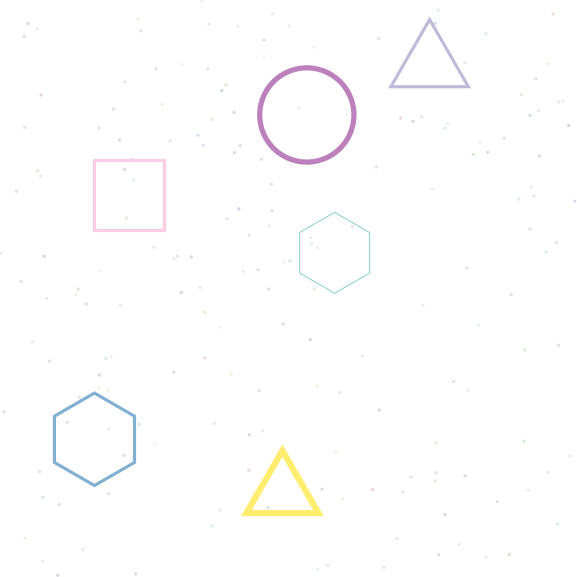[{"shape": "hexagon", "thickness": 0.5, "radius": 0.35, "center": [0.579, 0.561]}, {"shape": "triangle", "thickness": 1.5, "radius": 0.39, "center": [0.744, 0.888]}, {"shape": "hexagon", "thickness": 1.5, "radius": 0.4, "center": [0.164, 0.238]}, {"shape": "square", "thickness": 1.5, "radius": 0.3, "center": [0.224, 0.661]}, {"shape": "circle", "thickness": 2.5, "radius": 0.41, "center": [0.531, 0.8]}, {"shape": "triangle", "thickness": 3, "radius": 0.36, "center": [0.489, 0.147]}]